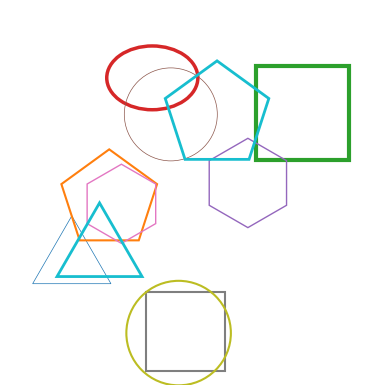[{"shape": "triangle", "thickness": 0.5, "radius": 0.59, "center": [0.186, 0.322]}, {"shape": "pentagon", "thickness": 1.5, "radius": 0.65, "center": [0.284, 0.481]}, {"shape": "square", "thickness": 3, "radius": 0.61, "center": [0.786, 0.706]}, {"shape": "oval", "thickness": 2.5, "radius": 0.59, "center": [0.396, 0.798]}, {"shape": "hexagon", "thickness": 1, "radius": 0.58, "center": [0.644, 0.525]}, {"shape": "circle", "thickness": 0.5, "radius": 0.6, "center": [0.444, 0.703]}, {"shape": "hexagon", "thickness": 1, "radius": 0.51, "center": [0.315, 0.471]}, {"shape": "square", "thickness": 1.5, "radius": 0.51, "center": [0.483, 0.14]}, {"shape": "circle", "thickness": 1.5, "radius": 0.68, "center": [0.464, 0.135]}, {"shape": "pentagon", "thickness": 2, "radius": 0.71, "center": [0.564, 0.7]}, {"shape": "triangle", "thickness": 2, "radius": 0.64, "center": [0.259, 0.345]}]